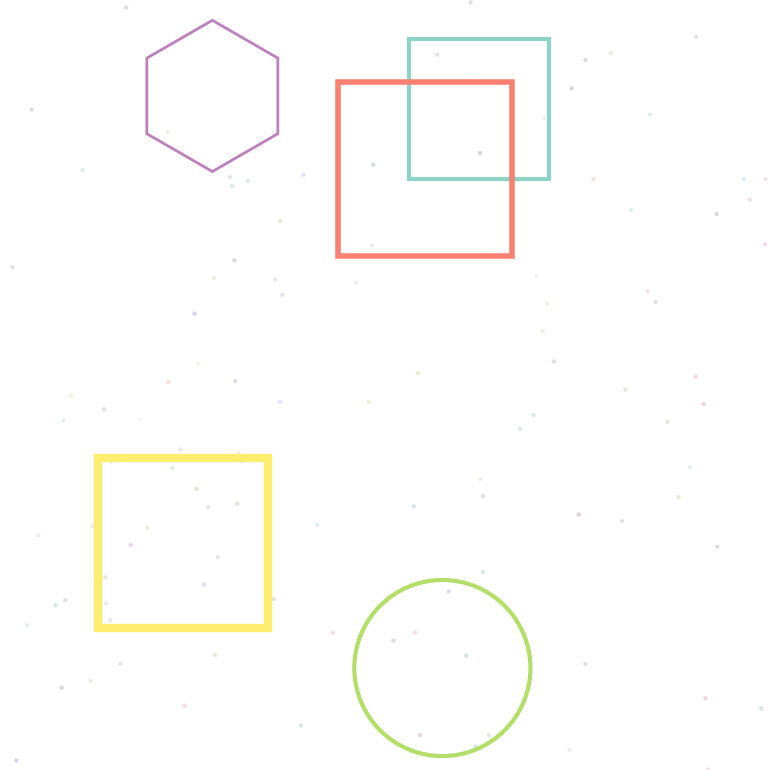[{"shape": "square", "thickness": 1.5, "radius": 0.45, "center": [0.622, 0.859]}, {"shape": "square", "thickness": 2, "radius": 0.56, "center": [0.552, 0.78]}, {"shape": "circle", "thickness": 1.5, "radius": 0.57, "center": [0.575, 0.132]}, {"shape": "hexagon", "thickness": 1, "radius": 0.49, "center": [0.276, 0.875]}, {"shape": "square", "thickness": 3, "radius": 0.55, "center": [0.237, 0.295]}]